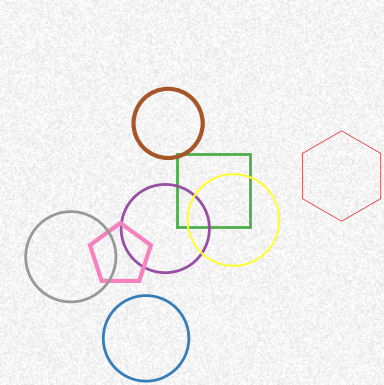[{"shape": "hexagon", "thickness": 0.5, "radius": 0.59, "center": [0.887, 0.543]}, {"shape": "circle", "thickness": 2, "radius": 0.56, "center": [0.379, 0.121]}, {"shape": "square", "thickness": 2, "radius": 0.47, "center": [0.554, 0.505]}, {"shape": "circle", "thickness": 2, "radius": 0.57, "center": [0.429, 0.406]}, {"shape": "circle", "thickness": 1.5, "radius": 0.6, "center": [0.606, 0.429]}, {"shape": "circle", "thickness": 3, "radius": 0.45, "center": [0.437, 0.68]}, {"shape": "pentagon", "thickness": 3, "radius": 0.42, "center": [0.313, 0.338]}, {"shape": "circle", "thickness": 2, "radius": 0.59, "center": [0.184, 0.333]}]